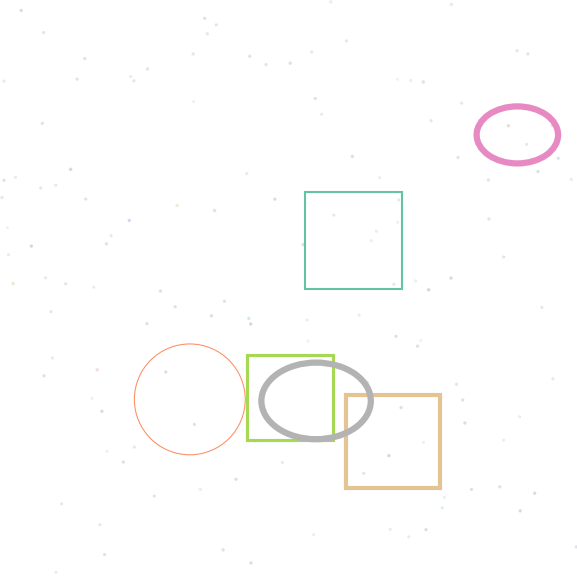[{"shape": "square", "thickness": 1, "radius": 0.42, "center": [0.612, 0.583]}, {"shape": "circle", "thickness": 0.5, "radius": 0.48, "center": [0.329, 0.308]}, {"shape": "oval", "thickness": 3, "radius": 0.35, "center": [0.896, 0.766]}, {"shape": "square", "thickness": 1.5, "radius": 0.37, "center": [0.503, 0.311]}, {"shape": "square", "thickness": 2, "radius": 0.4, "center": [0.681, 0.235]}, {"shape": "oval", "thickness": 3, "radius": 0.47, "center": [0.547, 0.305]}]